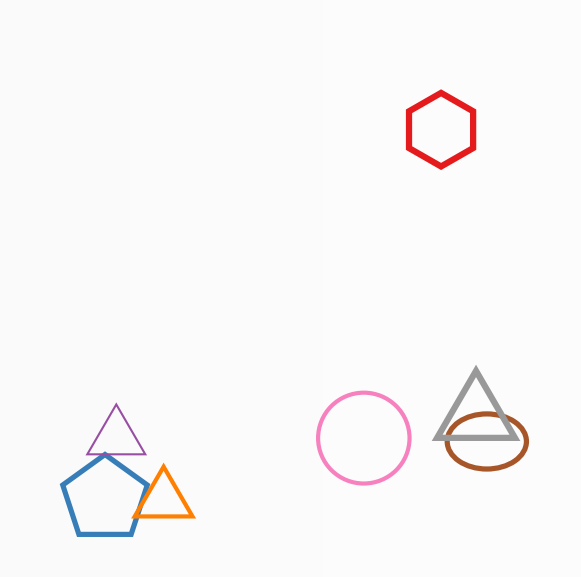[{"shape": "hexagon", "thickness": 3, "radius": 0.32, "center": [0.759, 0.775]}, {"shape": "pentagon", "thickness": 2.5, "radius": 0.38, "center": [0.181, 0.136]}, {"shape": "triangle", "thickness": 1, "radius": 0.29, "center": [0.2, 0.241]}, {"shape": "triangle", "thickness": 2, "radius": 0.29, "center": [0.281, 0.134]}, {"shape": "oval", "thickness": 2.5, "radius": 0.34, "center": [0.838, 0.235]}, {"shape": "circle", "thickness": 2, "radius": 0.39, "center": [0.626, 0.241]}, {"shape": "triangle", "thickness": 3, "radius": 0.39, "center": [0.819, 0.28]}]